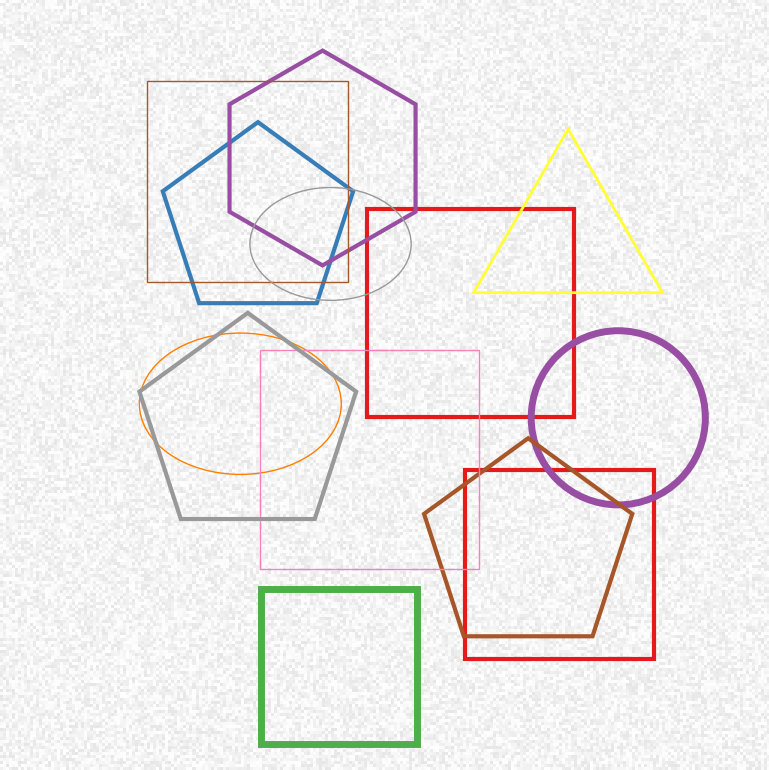[{"shape": "square", "thickness": 1.5, "radius": 0.67, "center": [0.611, 0.593]}, {"shape": "square", "thickness": 1.5, "radius": 0.61, "center": [0.727, 0.267]}, {"shape": "pentagon", "thickness": 1.5, "radius": 0.65, "center": [0.335, 0.711]}, {"shape": "square", "thickness": 2.5, "radius": 0.5, "center": [0.44, 0.134]}, {"shape": "hexagon", "thickness": 1.5, "radius": 0.7, "center": [0.419, 0.795]}, {"shape": "circle", "thickness": 2.5, "radius": 0.57, "center": [0.803, 0.457]}, {"shape": "oval", "thickness": 0.5, "radius": 0.66, "center": [0.312, 0.476]}, {"shape": "triangle", "thickness": 1, "radius": 0.71, "center": [0.738, 0.691]}, {"shape": "square", "thickness": 0.5, "radius": 0.65, "center": [0.322, 0.765]}, {"shape": "pentagon", "thickness": 1.5, "radius": 0.71, "center": [0.686, 0.289]}, {"shape": "square", "thickness": 0.5, "radius": 0.71, "center": [0.48, 0.403]}, {"shape": "pentagon", "thickness": 1.5, "radius": 0.74, "center": [0.322, 0.446]}, {"shape": "oval", "thickness": 0.5, "radius": 0.52, "center": [0.429, 0.683]}]